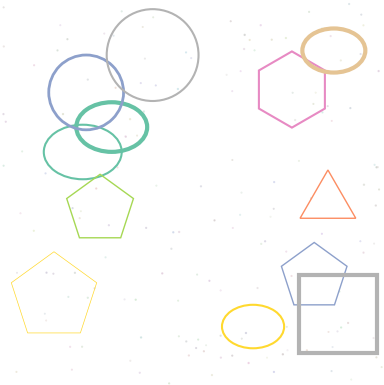[{"shape": "oval", "thickness": 1.5, "radius": 0.51, "center": [0.215, 0.605]}, {"shape": "oval", "thickness": 3, "radius": 0.46, "center": [0.29, 0.67]}, {"shape": "triangle", "thickness": 1, "radius": 0.42, "center": [0.852, 0.475]}, {"shape": "pentagon", "thickness": 1, "radius": 0.45, "center": [0.816, 0.281]}, {"shape": "circle", "thickness": 2, "radius": 0.49, "center": [0.224, 0.76]}, {"shape": "hexagon", "thickness": 1.5, "radius": 0.49, "center": [0.758, 0.768]}, {"shape": "pentagon", "thickness": 1, "radius": 0.46, "center": [0.26, 0.456]}, {"shape": "oval", "thickness": 1.5, "radius": 0.4, "center": [0.657, 0.152]}, {"shape": "pentagon", "thickness": 0.5, "radius": 0.58, "center": [0.14, 0.23]}, {"shape": "oval", "thickness": 3, "radius": 0.41, "center": [0.867, 0.869]}, {"shape": "circle", "thickness": 1.5, "radius": 0.6, "center": [0.396, 0.857]}, {"shape": "square", "thickness": 3, "radius": 0.5, "center": [0.878, 0.184]}]